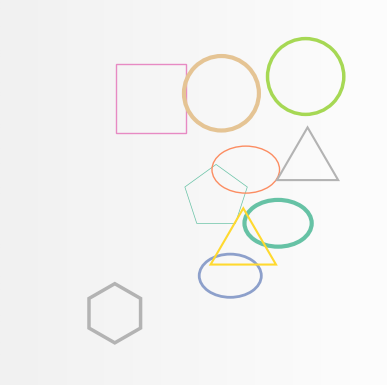[{"shape": "pentagon", "thickness": 0.5, "radius": 0.42, "center": [0.558, 0.488]}, {"shape": "oval", "thickness": 3, "radius": 0.43, "center": [0.718, 0.42]}, {"shape": "oval", "thickness": 1, "radius": 0.44, "center": [0.634, 0.559]}, {"shape": "oval", "thickness": 2, "radius": 0.4, "center": [0.594, 0.284]}, {"shape": "square", "thickness": 1, "radius": 0.45, "center": [0.39, 0.745]}, {"shape": "circle", "thickness": 2.5, "radius": 0.49, "center": [0.789, 0.801]}, {"shape": "triangle", "thickness": 1.5, "radius": 0.49, "center": [0.628, 0.362]}, {"shape": "circle", "thickness": 3, "radius": 0.48, "center": [0.571, 0.758]}, {"shape": "triangle", "thickness": 1.5, "radius": 0.46, "center": [0.794, 0.578]}, {"shape": "hexagon", "thickness": 2.5, "radius": 0.38, "center": [0.296, 0.186]}]